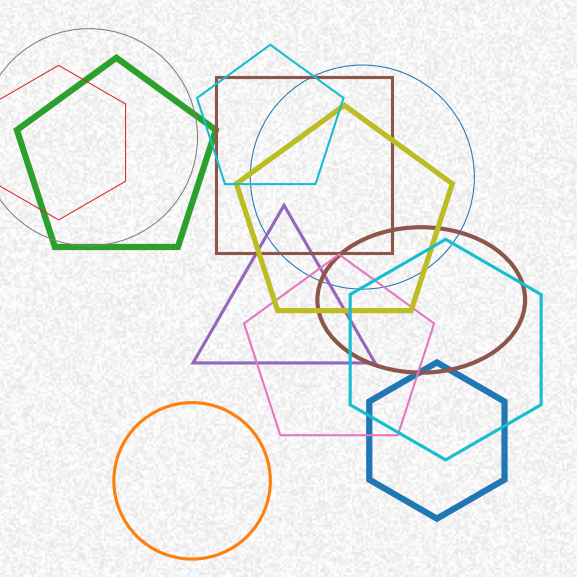[{"shape": "hexagon", "thickness": 3, "radius": 0.68, "center": [0.757, 0.236]}, {"shape": "circle", "thickness": 0.5, "radius": 0.97, "center": [0.627, 0.692]}, {"shape": "circle", "thickness": 1.5, "radius": 0.68, "center": [0.333, 0.167]}, {"shape": "pentagon", "thickness": 3, "radius": 0.91, "center": [0.202, 0.718]}, {"shape": "hexagon", "thickness": 0.5, "radius": 0.67, "center": [0.102, 0.752]}, {"shape": "triangle", "thickness": 1.5, "radius": 0.91, "center": [0.492, 0.462]}, {"shape": "square", "thickness": 1.5, "radius": 0.76, "center": [0.526, 0.714]}, {"shape": "oval", "thickness": 2, "radius": 0.9, "center": [0.729, 0.48]}, {"shape": "pentagon", "thickness": 1, "radius": 0.87, "center": [0.587, 0.385]}, {"shape": "circle", "thickness": 0.5, "radius": 0.94, "center": [0.154, 0.762]}, {"shape": "pentagon", "thickness": 2.5, "radius": 0.98, "center": [0.596, 0.62]}, {"shape": "pentagon", "thickness": 1, "radius": 0.67, "center": [0.468, 0.788]}, {"shape": "hexagon", "thickness": 1.5, "radius": 0.95, "center": [0.772, 0.394]}]